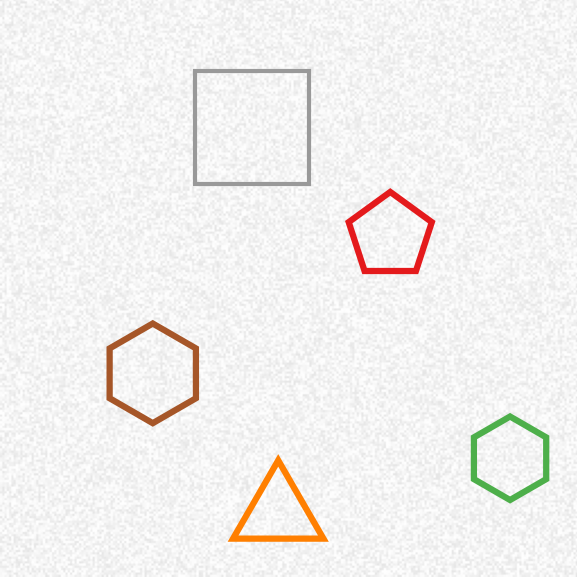[{"shape": "pentagon", "thickness": 3, "radius": 0.38, "center": [0.676, 0.591]}, {"shape": "hexagon", "thickness": 3, "radius": 0.36, "center": [0.883, 0.206]}, {"shape": "triangle", "thickness": 3, "radius": 0.45, "center": [0.482, 0.112]}, {"shape": "hexagon", "thickness": 3, "radius": 0.43, "center": [0.265, 0.353]}, {"shape": "square", "thickness": 2, "radius": 0.49, "center": [0.436, 0.778]}]